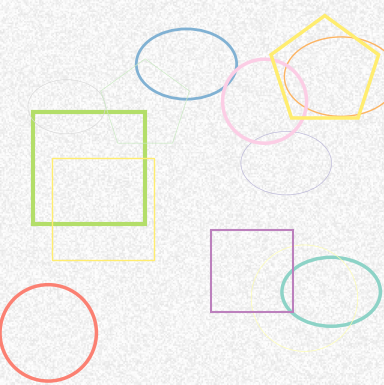[{"shape": "oval", "thickness": 2.5, "radius": 0.64, "center": [0.86, 0.242]}, {"shape": "circle", "thickness": 0.5, "radius": 0.69, "center": [0.791, 0.226]}, {"shape": "oval", "thickness": 0.5, "radius": 0.59, "center": [0.743, 0.576]}, {"shape": "circle", "thickness": 2.5, "radius": 0.63, "center": [0.125, 0.135]}, {"shape": "oval", "thickness": 2, "radius": 0.65, "center": [0.484, 0.834]}, {"shape": "oval", "thickness": 1, "radius": 0.74, "center": [0.886, 0.801]}, {"shape": "square", "thickness": 3, "radius": 0.73, "center": [0.232, 0.563]}, {"shape": "circle", "thickness": 2.5, "radius": 0.55, "center": [0.687, 0.737]}, {"shape": "oval", "thickness": 0.5, "radius": 0.5, "center": [0.173, 0.723]}, {"shape": "square", "thickness": 1.5, "radius": 0.53, "center": [0.655, 0.295]}, {"shape": "pentagon", "thickness": 0.5, "radius": 0.61, "center": [0.377, 0.726]}, {"shape": "pentagon", "thickness": 2.5, "radius": 0.73, "center": [0.844, 0.812]}, {"shape": "square", "thickness": 1, "radius": 0.66, "center": [0.267, 0.457]}]